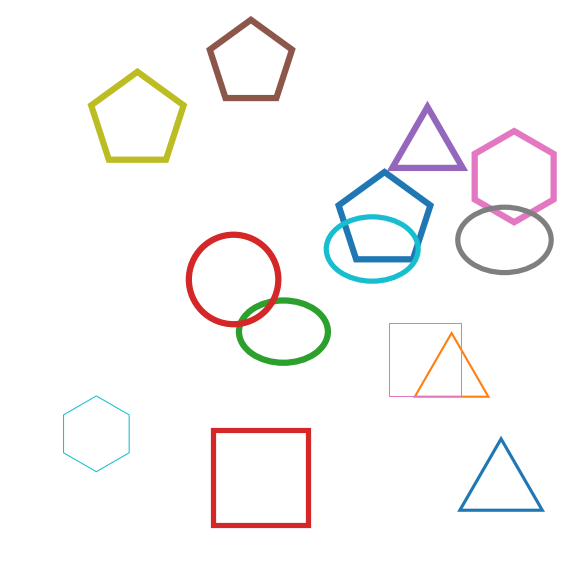[{"shape": "triangle", "thickness": 1.5, "radius": 0.41, "center": [0.868, 0.157]}, {"shape": "pentagon", "thickness": 3, "radius": 0.42, "center": [0.666, 0.618]}, {"shape": "triangle", "thickness": 1, "radius": 0.37, "center": [0.782, 0.349]}, {"shape": "oval", "thickness": 3, "radius": 0.39, "center": [0.491, 0.425]}, {"shape": "circle", "thickness": 3, "radius": 0.39, "center": [0.404, 0.515]}, {"shape": "square", "thickness": 2.5, "radius": 0.41, "center": [0.451, 0.172]}, {"shape": "triangle", "thickness": 3, "radius": 0.35, "center": [0.74, 0.744]}, {"shape": "pentagon", "thickness": 3, "radius": 0.37, "center": [0.434, 0.89]}, {"shape": "hexagon", "thickness": 3, "radius": 0.39, "center": [0.89, 0.693]}, {"shape": "square", "thickness": 0.5, "radius": 0.31, "center": [0.736, 0.376]}, {"shape": "oval", "thickness": 2.5, "radius": 0.4, "center": [0.874, 0.584]}, {"shape": "pentagon", "thickness": 3, "radius": 0.42, "center": [0.238, 0.791]}, {"shape": "hexagon", "thickness": 0.5, "radius": 0.33, "center": [0.167, 0.248]}, {"shape": "oval", "thickness": 2.5, "radius": 0.4, "center": [0.645, 0.568]}]